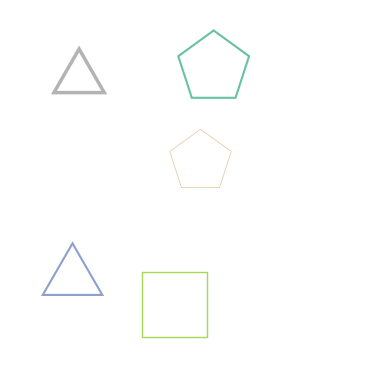[{"shape": "pentagon", "thickness": 1.5, "radius": 0.48, "center": [0.555, 0.824]}, {"shape": "triangle", "thickness": 1.5, "radius": 0.45, "center": [0.188, 0.279]}, {"shape": "square", "thickness": 1, "radius": 0.42, "center": [0.452, 0.209]}, {"shape": "pentagon", "thickness": 0.5, "radius": 0.42, "center": [0.521, 0.581]}, {"shape": "triangle", "thickness": 2.5, "radius": 0.38, "center": [0.205, 0.797]}]